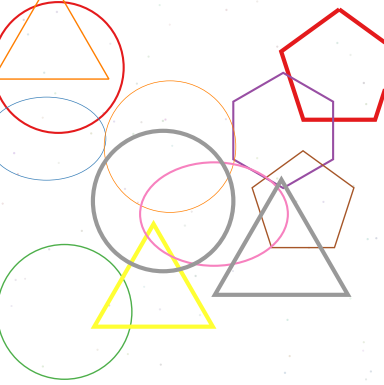[{"shape": "pentagon", "thickness": 3, "radius": 0.79, "center": [0.881, 0.817]}, {"shape": "circle", "thickness": 1.5, "radius": 0.85, "center": [0.151, 0.825]}, {"shape": "oval", "thickness": 0.5, "radius": 0.77, "center": [0.121, 0.64]}, {"shape": "circle", "thickness": 1, "radius": 0.87, "center": [0.168, 0.19]}, {"shape": "hexagon", "thickness": 1.5, "radius": 0.75, "center": [0.736, 0.661]}, {"shape": "triangle", "thickness": 1, "radius": 0.87, "center": [0.132, 0.881]}, {"shape": "circle", "thickness": 0.5, "radius": 0.85, "center": [0.442, 0.619]}, {"shape": "triangle", "thickness": 3, "radius": 0.89, "center": [0.399, 0.24]}, {"shape": "pentagon", "thickness": 1, "radius": 0.69, "center": [0.787, 0.469]}, {"shape": "oval", "thickness": 1.5, "radius": 0.96, "center": [0.556, 0.444]}, {"shape": "triangle", "thickness": 3, "radius": 1.0, "center": [0.731, 0.334]}, {"shape": "circle", "thickness": 3, "radius": 0.91, "center": [0.424, 0.478]}]